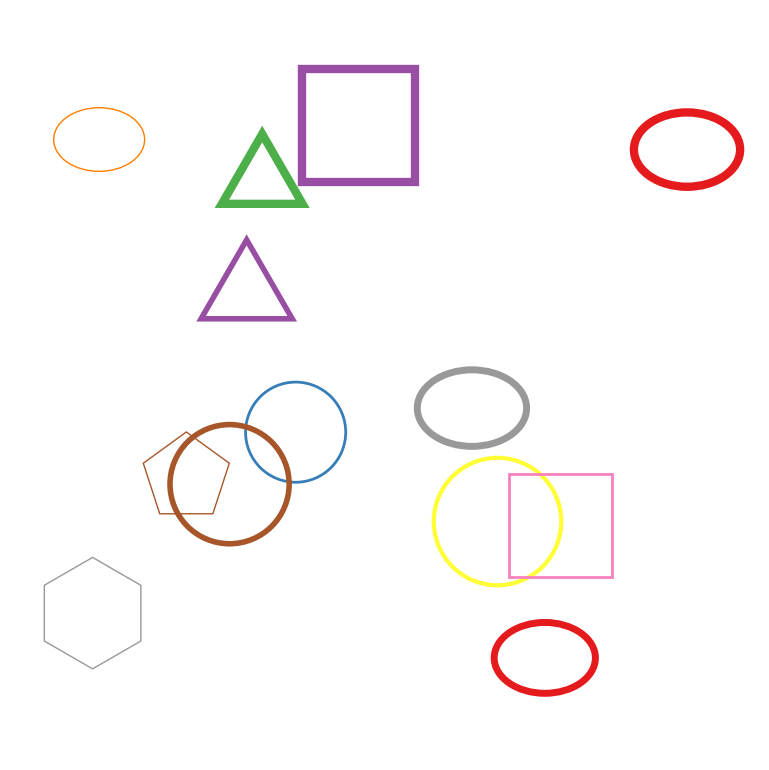[{"shape": "oval", "thickness": 2.5, "radius": 0.33, "center": [0.708, 0.146]}, {"shape": "oval", "thickness": 3, "radius": 0.34, "center": [0.892, 0.806]}, {"shape": "circle", "thickness": 1, "radius": 0.33, "center": [0.384, 0.439]}, {"shape": "triangle", "thickness": 3, "radius": 0.3, "center": [0.341, 0.766]}, {"shape": "triangle", "thickness": 2, "radius": 0.34, "center": [0.32, 0.62]}, {"shape": "square", "thickness": 3, "radius": 0.37, "center": [0.466, 0.837]}, {"shape": "oval", "thickness": 0.5, "radius": 0.3, "center": [0.129, 0.819]}, {"shape": "circle", "thickness": 1.5, "radius": 0.41, "center": [0.646, 0.323]}, {"shape": "circle", "thickness": 2, "radius": 0.39, "center": [0.298, 0.371]}, {"shape": "pentagon", "thickness": 0.5, "radius": 0.29, "center": [0.242, 0.38]}, {"shape": "square", "thickness": 1, "radius": 0.33, "center": [0.728, 0.317]}, {"shape": "hexagon", "thickness": 0.5, "radius": 0.36, "center": [0.12, 0.204]}, {"shape": "oval", "thickness": 2.5, "radius": 0.36, "center": [0.613, 0.47]}]